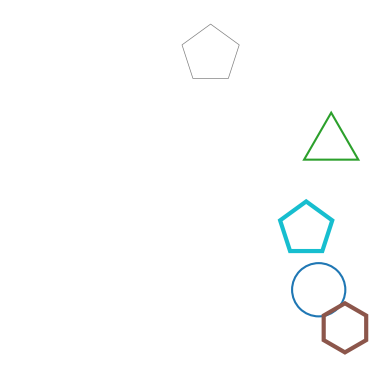[{"shape": "circle", "thickness": 1.5, "radius": 0.35, "center": [0.828, 0.247]}, {"shape": "triangle", "thickness": 1.5, "radius": 0.41, "center": [0.86, 0.626]}, {"shape": "hexagon", "thickness": 3, "radius": 0.32, "center": [0.896, 0.148]}, {"shape": "pentagon", "thickness": 0.5, "radius": 0.39, "center": [0.547, 0.859]}, {"shape": "pentagon", "thickness": 3, "radius": 0.36, "center": [0.795, 0.406]}]